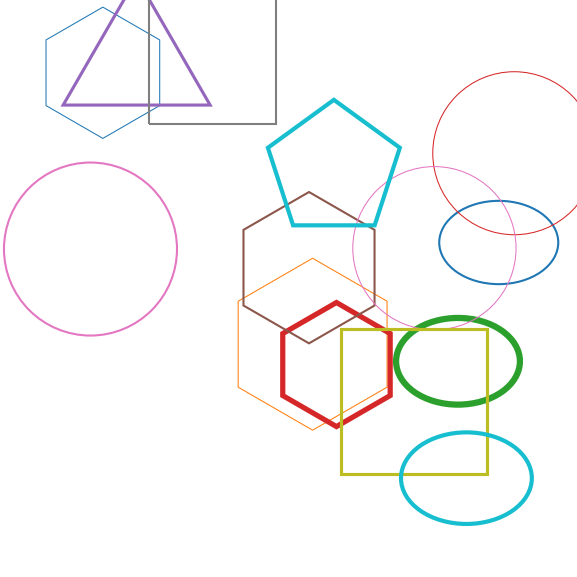[{"shape": "hexagon", "thickness": 0.5, "radius": 0.57, "center": [0.178, 0.873]}, {"shape": "oval", "thickness": 1, "radius": 0.52, "center": [0.864, 0.579]}, {"shape": "hexagon", "thickness": 0.5, "radius": 0.74, "center": [0.541, 0.403]}, {"shape": "oval", "thickness": 3, "radius": 0.54, "center": [0.793, 0.374]}, {"shape": "circle", "thickness": 0.5, "radius": 0.71, "center": [0.891, 0.734]}, {"shape": "hexagon", "thickness": 2.5, "radius": 0.54, "center": [0.583, 0.368]}, {"shape": "triangle", "thickness": 1.5, "radius": 0.73, "center": [0.237, 0.891]}, {"shape": "hexagon", "thickness": 1, "radius": 0.66, "center": [0.535, 0.536]}, {"shape": "circle", "thickness": 1, "radius": 0.75, "center": [0.157, 0.568]}, {"shape": "circle", "thickness": 0.5, "radius": 0.71, "center": [0.752, 0.569]}, {"shape": "square", "thickness": 1, "radius": 0.55, "center": [0.367, 0.894]}, {"shape": "square", "thickness": 1.5, "radius": 0.63, "center": [0.717, 0.304]}, {"shape": "oval", "thickness": 2, "radius": 0.57, "center": [0.808, 0.171]}, {"shape": "pentagon", "thickness": 2, "radius": 0.6, "center": [0.578, 0.706]}]